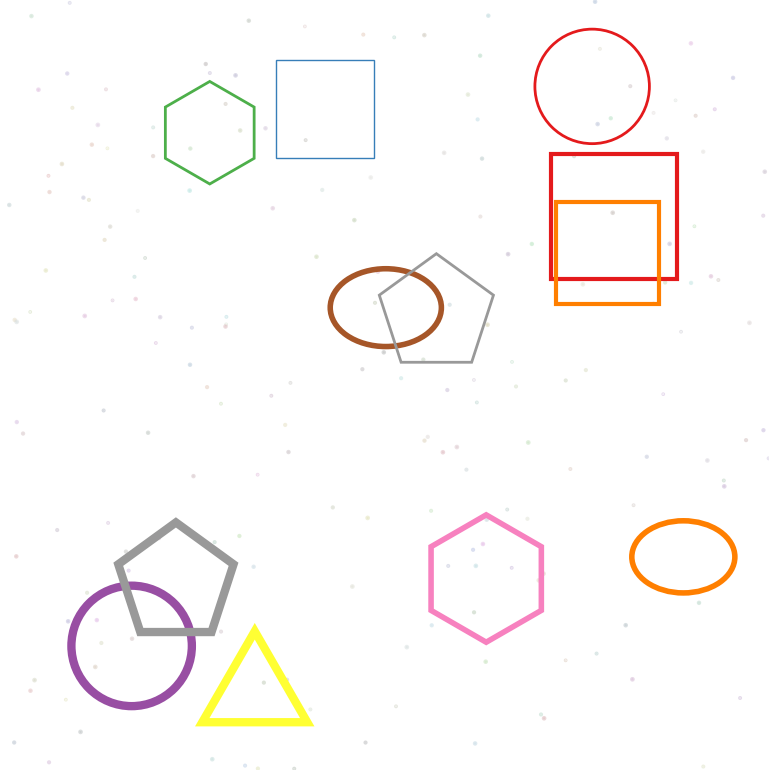[{"shape": "square", "thickness": 1.5, "radius": 0.41, "center": [0.797, 0.719]}, {"shape": "circle", "thickness": 1, "radius": 0.37, "center": [0.769, 0.888]}, {"shape": "square", "thickness": 0.5, "radius": 0.32, "center": [0.422, 0.858]}, {"shape": "hexagon", "thickness": 1, "radius": 0.33, "center": [0.272, 0.828]}, {"shape": "circle", "thickness": 3, "radius": 0.39, "center": [0.171, 0.161]}, {"shape": "oval", "thickness": 2, "radius": 0.33, "center": [0.887, 0.277]}, {"shape": "square", "thickness": 1.5, "radius": 0.33, "center": [0.789, 0.671]}, {"shape": "triangle", "thickness": 3, "radius": 0.39, "center": [0.331, 0.101]}, {"shape": "oval", "thickness": 2, "radius": 0.36, "center": [0.501, 0.6]}, {"shape": "hexagon", "thickness": 2, "radius": 0.41, "center": [0.631, 0.249]}, {"shape": "pentagon", "thickness": 3, "radius": 0.39, "center": [0.228, 0.243]}, {"shape": "pentagon", "thickness": 1, "radius": 0.39, "center": [0.567, 0.593]}]